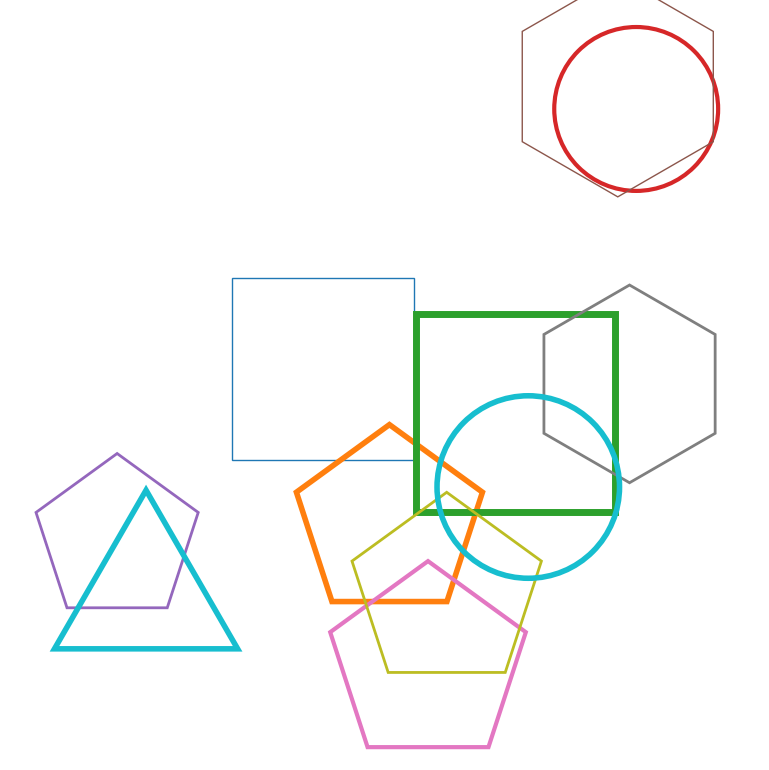[{"shape": "square", "thickness": 0.5, "radius": 0.59, "center": [0.419, 0.52]}, {"shape": "pentagon", "thickness": 2, "radius": 0.64, "center": [0.506, 0.322]}, {"shape": "square", "thickness": 2.5, "radius": 0.64, "center": [0.669, 0.464]}, {"shape": "circle", "thickness": 1.5, "radius": 0.53, "center": [0.826, 0.858]}, {"shape": "pentagon", "thickness": 1, "radius": 0.55, "center": [0.152, 0.3]}, {"shape": "hexagon", "thickness": 0.5, "radius": 0.72, "center": [0.802, 0.888]}, {"shape": "pentagon", "thickness": 1.5, "radius": 0.67, "center": [0.556, 0.138]}, {"shape": "hexagon", "thickness": 1, "radius": 0.64, "center": [0.818, 0.501]}, {"shape": "pentagon", "thickness": 1, "radius": 0.65, "center": [0.58, 0.231]}, {"shape": "triangle", "thickness": 2, "radius": 0.69, "center": [0.19, 0.226]}, {"shape": "circle", "thickness": 2, "radius": 0.59, "center": [0.686, 0.368]}]